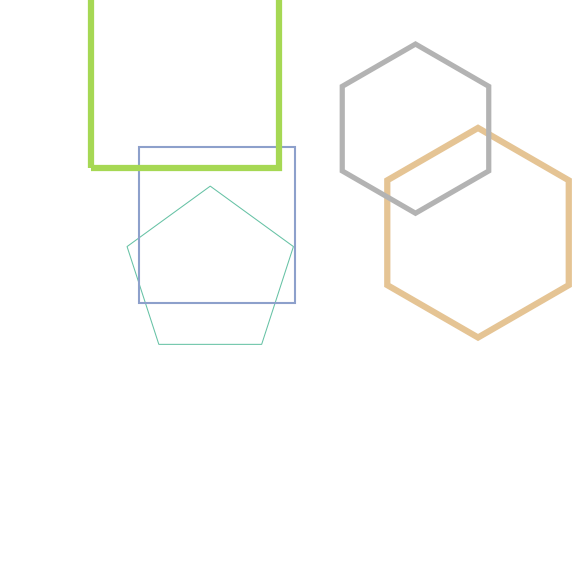[{"shape": "pentagon", "thickness": 0.5, "radius": 0.76, "center": [0.364, 0.525]}, {"shape": "square", "thickness": 1, "radius": 0.68, "center": [0.376, 0.609]}, {"shape": "square", "thickness": 3, "radius": 0.82, "center": [0.32, 0.872]}, {"shape": "hexagon", "thickness": 3, "radius": 0.91, "center": [0.828, 0.596]}, {"shape": "hexagon", "thickness": 2.5, "radius": 0.73, "center": [0.719, 0.776]}]